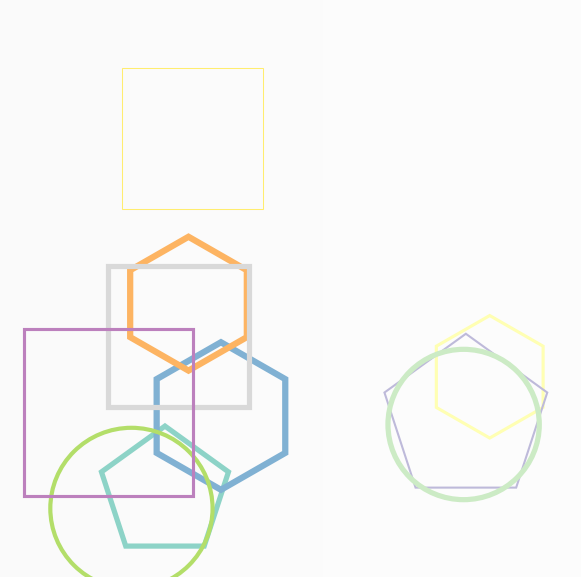[{"shape": "pentagon", "thickness": 2.5, "radius": 0.57, "center": [0.284, 0.146]}, {"shape": "hexagon", "thickness": 1.5, "radius": 0.53, "center": [0.843, 0.347]}, {"shape": "pentagon", "thickness": 1, "radius": 0.74, "center": [0.801, 0.274]}, {"shape": "hexagon", "thickness": 3, "radius": 0.64, "center": [0.38, 0.279]}, {"shape": "hexagon", "thickness": 3, "radius": 0.58, "center": [0.324, 0.473]}, {"shape": "circle", "thickness": 2, "radius": 0.7, "center": [0.226, 0.119]}, {"shape": "square", "thickness": 2.5, "radius": 0.61, "center": [0.307, 0.417]}, {"shape": "square", "thickness": 1.5, "radius": 0.72, "center": [0.187, 0.284]}, {"shape": "circle", "thickness": 2.5, "radius": 0.65, "center": [0.798, 0.264]}, {"shape": "square", "thickness": 0.5, "radius": 0.61, "center": [0.331, 0.76]}]